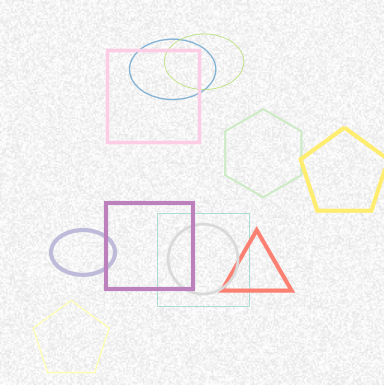[{"shape": "square", "thickness": 0.5, "radius": 0.6, "center": [0.526, 0.326]}, {"shape": "pentagon", "thickness": 1, "radius": 0.52, "center": [0.185, 0.116]}, {"shape": "oval", "thickness": 3, "radius": 0.42, "center": [0.216, 0.344]}, {"shape": "triangle", "thickness": 3, "radius": 0.52, "center": [0.667, 0.297]}, {"shape": "oval", "thickness": 1, "radius": 0.56, "center": [0.448, 0.82]}, {"shape": "oval", "thickness": 0.5, "radius": 0.52, "center": [0.53, 0.84]}, {"shape": "square", "thickness": 2.5, "radius": 0.59, "center": [0.398, 0.75]}, {"shape": "circle", "thickness": 2, "radius": 0.45, "center": [0.527, 0.327]}, {"shape": "square", "thickness": 3, "radius": 0.56, "center": [0.388, 0.361]}, {"shape": "hexagon", "thickness": 1.5, "radius": 0.57, "center": [0.684, 0.602]}, {"shape": "pentagon", "thickness": 3, "radius": 0.6, "center": [0.895, 0.549]}]